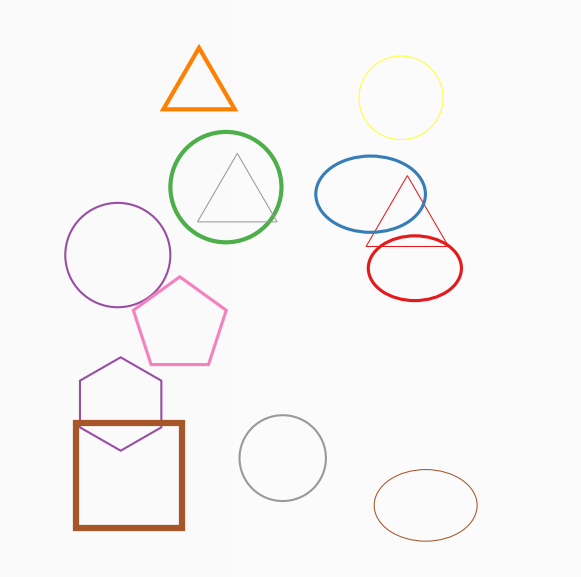[{"shape": "oval", "thickness": 1.5, "radius": 0.4, "center": [0.714, 0.535]}, {"shape": "triangle", "thickness": 0.5, "radius": 0.41, "center": [0.701, 0.613]}, {"shape": "oval", "thickness": 1.5, "radius": 0.47, "center": [0.638, 0.663]}, {"shape": "circle", "thickness": 2, "radius": 0.48, "center": [0.389, 0.675]}, {"shape": "hexagon", "thickness": 1, "radius": 0.4, "center": [0.208, 0.3]}, {"shape": "circle", "thickness": 1, "radius": 0.45, "center": [0.203, 0.557]}, {"shape": "triangle", "thickness": 2, "radius": 0.35, "center": [0.342, 0.845]}, {"shape": "circle", "thickness": 0.5, "radius": 0.36, "center": [0.69, 0.83]}, {"shape": "square", "thickness": 3, "radius": 0.46, "center": [0.222, 0.175]}, {"shape": "oval", "thickness": 0.5, "radius": 0.44, "center": [0.732, 0.124]}, {"shape": "pentagon", "thickness": 1.5, "radius": 0.42, "center": [0.309, 0.436]}, {"shape": "circle", "thickness": 1, "radius": 0.37, "center": [0.486, 0.206]}, {"shape": "triangle", "thickness": 0.5, "radius": 0.4, "center": [0.408, 0.654]}]